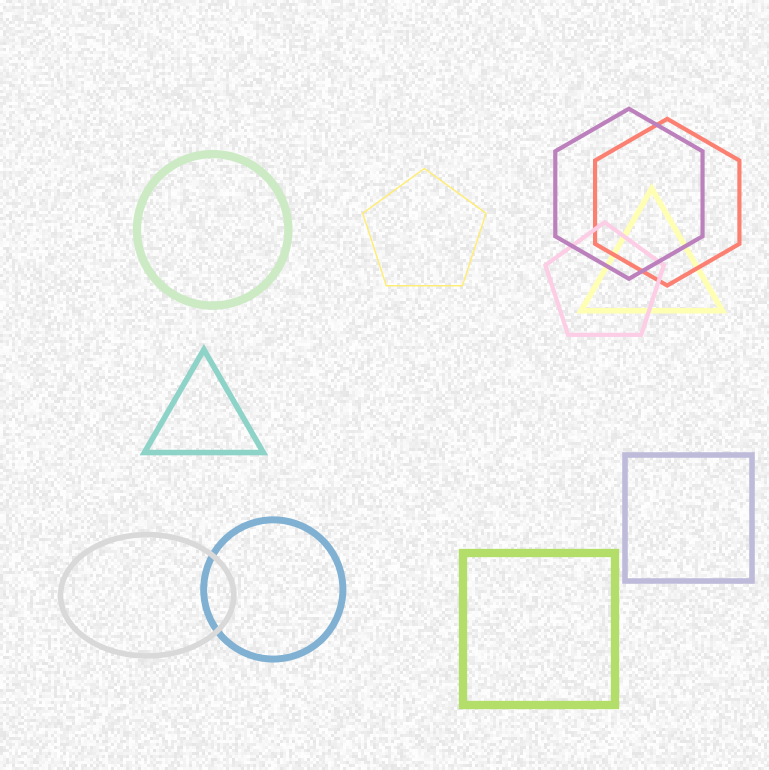[{"shape": "triangle", "thickness": 2, "radius": 0.45, "center": [0.265, 0.457]}, {"shape": "triangle", "thickness": 2, "radius": 0.53, "center": [0.846, 0.649]}, {"shape": "square", "thickness": 2, "radius": 0.41, "center": [0.894, 0.327]}, {"shape": "hexagon", "thickness": 1.5, "radius": 0.54, "center": [0.867, 0.737]}, {"shape": "circle", "thickness": 2.5, "radius": 0.45, "center": [0.355, 0.234]}, {"shape": "square", "thickness": 3, "radius": 0.49, "center": [0.7, 0.183]}, {"shape": "pentagon", "thickness": 1.5, "radius": 0.4, "center": [0.785, 0.631]}, {"shape": "oval", "thickness": 2, "radius": 0.56, "center": [0.191, 0.227]}, {"shape": "hexagon", "thickness": 1.5, "radius": 0.55, "center": [0.817, 0.748]}, {"shape": "circle", "thickness": 3, "radius": 0.49, "center": [0.276, 0.702]}, {"shape": "pentagon", "thickness": 0.5, "radius": 0.42, "center": [0.551, 0.697]}]